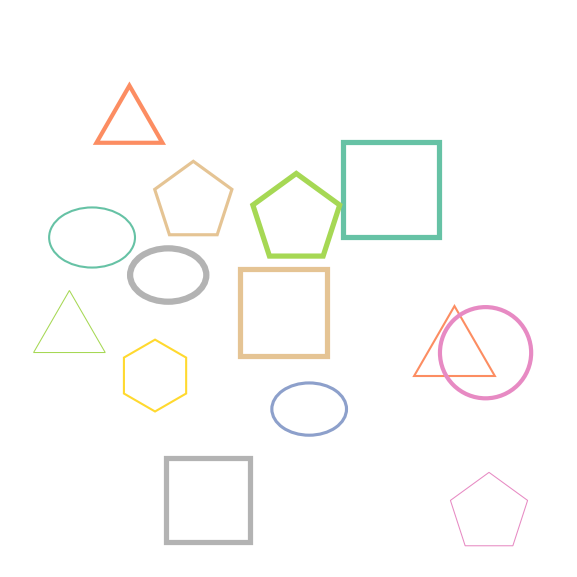[{"shape": "oval", "thickness": 1, "radius": 0.37, "center": [0.159, 0.588]}, {"shape": "square", "thickness": 2.5, "radius": 0.41, "center": [0.677, 0.671]}, {"shape": "triangle", "thickness": 2, "radius": 0.33, "center": [0.224, 0.785]}, {"shape": "triangle", "thickness": 1, "radius": 0.4, "center": [0.787, 0.388]}, {"shape": "oval", "thickness": 1.5, "radius": 0.32, "center": [0.535, 0.291]}, {"shape": "circle", "thickness": 2, "radius": 0.39, "center": [0.841, 0.388]}, {"shape": "pentagon", "thickness": 0.5, "radius": 0.35, "center": [0.847, 0.111]}, {"shape": "pentagon", "thickness": 2.5, "radius": 0.4, "center": [0.513, 0.62]}, {"shape": "triangle", "thickness": 0.5, "radius": 0.36, "center": [0.12, 0.425]}, {"shape": "hexagon", "thickness": 1, "radius": 0.31, "center": [0.268, 0.349]}, {"shape": "square", "thickness": 2.5, "radius": 0.38, "center": [0.491, 0.457]}, {"shape": "pentagon", "thickness": 1.5, "radius": 0.35, "center": [0.335, 0.65]}, {"shape": "square", "thickness": 2.5, "radius": 0.36, "center": [0.36, 0.133]}, {"shape": "oval", "thickness": 3, "radius": 0.33, "center": [0.291, 0.523]}]